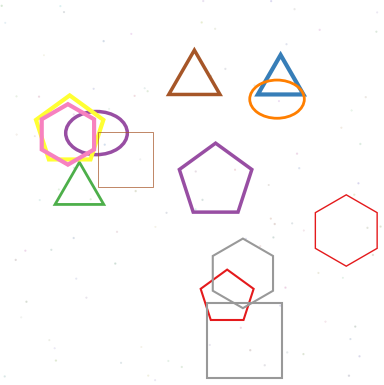[{"shape": "pentagon", "thickness": 1.5, "radius": 0.36, "center": [0.59, 0.227]}, {"shape": "hexagon", "thickness": 1, "radius": 0.46, "center": [0.899, 0.401]}, {"shape": "triangle", "thickness": 3, "radius": 0.34, "center": [0.729, 0.789]}, {"shape": "triangle", "thickness": 2, "radius": 0.37, "center": [0.206, 0.506]}, {"shape": "pentagon", "thickness": 2.5, "radius": 0.5, "center": [0.56, 0.529]}, {"shape": "oval", "thickness": 2.5, "radius": 0.4, "center": [0.251, 0.654]}, {"shape": "oval", "thickness": 2, "radius": 0.35, "center": [0.72, 0.742]}, {"shape": "pentagon", "thickness": 3, "radius": 0.46, "center": [0.181, 0.66]}, {"shape": "square", "thickness": 0.5, "radius": 0.36, "center": [0.326, 0.587]}, {"shape": "triangle", "thickness": 2.5, "radius": 0.38, "center": [0.505, 0.793]}, {"shape": "hexagon", "thickness": 3, "radius": 0.39, "center": [0.176, 0.651]}, {"shape": "square", "thickness": 1.5, "radius": 0.49, "center": [0.635, 0.115]}, {"shape": "hexagon", "thickness": 1.5, "radius": 0.45, "center": [0.631, 0.29]}]